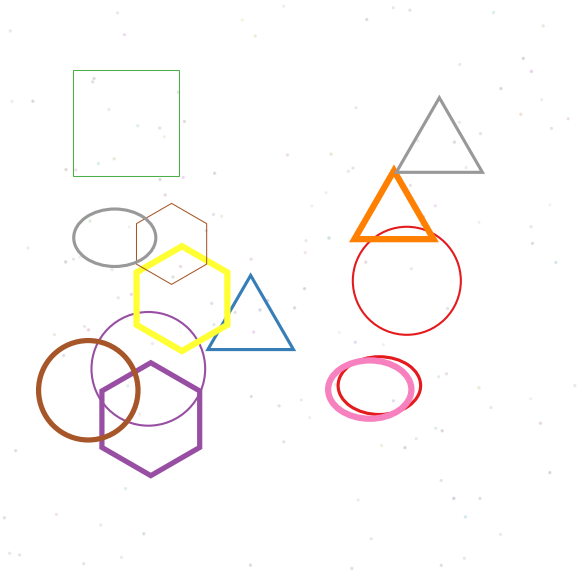[{"shape": "circle", "thickness": 1, "radius": 0.47, "center": [0.704, 0.513]}, {"shape": "oval", "thickness": 1.5, "radius": 0.36, "center": [0.657, 0.331]}, {"shape": "triangle", "thickness": 1.5, "radius": 0.43, "center": [0.434, 0.437]}, {"shape": "square", "thickness": 0.5, "radius": 0.46, "center": [0.218, 0.786]}, {"shape": "hexagon", "thickness": 2.5, "radius": 0.49, "center": [0.261, 0.273]}, {"shape": "circle", "thickness": 1, "radius": 0.49, "center": [0.257, 0.36]}, {"shape": "triangle", "thickness": 3, "radius": 0.4, "center": [0.682, 0.625]}, {"shape": "hexagon", "thickness": 3, "radius": 0.45, "center": [0.315, 0.482]}, {"shape": "hexagon", "thickness": 0.5, "radius": 0.35, "center": [0.297, 0.577]}, {"shape": "circle", "thickness": 2.5, "radius": 0.43, "center": [0.153, 0.323]}, {"shape": "oval", "thickness": 3, "radius": 0.36, "center": [0.64, 0.325]}, {"shape": "oval", "thickness": 1.5, "radius": 0.36, "center": [0.199, 0.587]}, {"shape": "triangle", "thickness": 1.5, "radius": 0.43, "center": [0.761, 0.744]}]